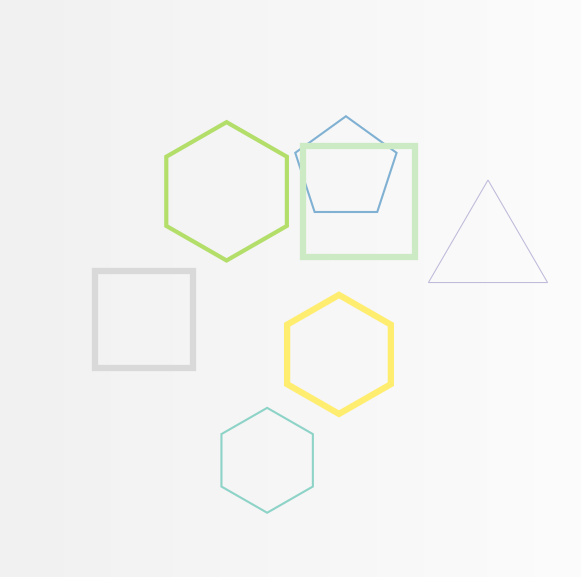[{"shape": "hexagon", "thickness": 1, "radius": 0.45, "center": [0.46, 0.202]}, {"shape": "triangle", "thickness": 0.5, "radius": 0.59, "center": [0.84, 0.569]}, {"shape": "pentagon", "thickness": 1, "radius": 0.46, "center": [0.595, 0.706]}, {"shape": "hexagon", "thickness": 2, "radius": 0.6, "center": [0.39, 0.668]}, {"shape": "square", "thickness": 3, "radius": 0.42, "center": [0.248, 0.446]}, {"shape": "square", "thickness": 3, "radius": 0.48, "center": [0.618, 0.65]}, {"shape": "hexagon", "thickness": 3, "radius": 0.52, "center": [0.583, 0.385]}]